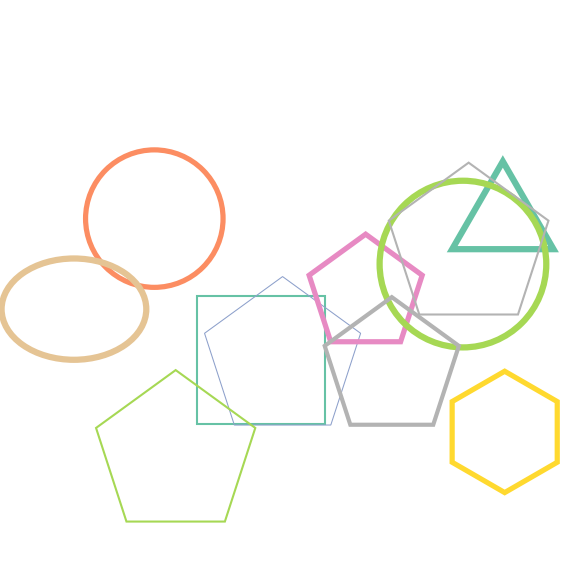[{"shape": "triangle", "thickness": 3, "radius": 0.51, "center": [0.871, 0.618]}, {"shape": "square", "thickness": 1, "radius": 0.56, "center": [0.452, 0.376]}, {"shape": "circle", "thickness": 2.5, "radius": 0.6, "center": [0.267, 0.621]}, {"shape": "pentagon", "thickness": 0.5, "radius": 0.71, "center": [0.489, 0.378]}, {"shape": "pentagon", "thickness": 2.5, "radius": 0.51, "center": [0.633, 0.491]}, {"shape": "pentagon", "thickness": 1, "radius": 0.72, "center": [0.304, 0.213]}, {"shape": "circle", "thickness": 3, "radius": 0.72, "center": [0.802, 0.542]}, {"shape": "hexagon", "thickness": 2.5, "radius": 0.53, "center": [0.874, 0.251]}, {"shape": "oval", "thickness": 3, "radius": 0.63, "center": [0.128, 0.464]}, {"shape": "pentagon", "thickness": 2, "radius": 0.61, "center": [0.678, 0.362]}, {"shape": "pentagon", "thickness": 1, "radius": 0.73, "center": [0.811, 0.572]}]